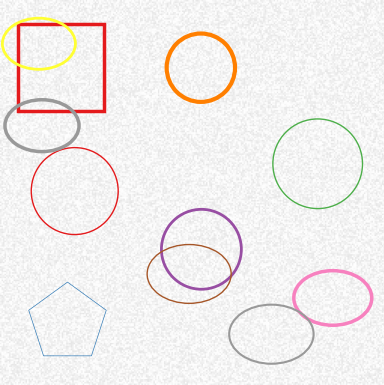[{"shape": "square", "thickness": 2.5, "radius": 0.56, "center": [0.159, 0.825]}, {"shape": "circle", "thickness": 1, "radius": 0.56, "center": [0.194, 0.504]}, {"shape": "pentagon", "thickness": 0.5, "radius": 0.53, "center": [0.175, 0.161]}, {"shape": "circle", "thickness": 1, "radius": 0.58, "center": [0.825, 0.575]}, {"shape": "circle", "thickness": 2, "radius": 0.52, "center": [0.523, 0.352]}, {"shape": "circle", "thickness": 3, "radius": 0.44, "center": [0.522, 0.824]}, {"shape": "oval", "thickness": 2, "radius": 0.47, "center": [0.101, 0.886]}, {"shape": "oval", "thickness": 1, "radius": 0.55, "center": [0.491, 0.288]}, {"shape": "oval", "thickness": 2.5, "radius": 0.51, "center": [0.864, 0.226]}, {"shape": "oval", "thickness": 1.5, "radius": 0.55, "center": [0.705, 0.132]}, {"shape": "oval", "thickness": 2.5, "radius": 0.48, "center": [0.109, 0.674]}]